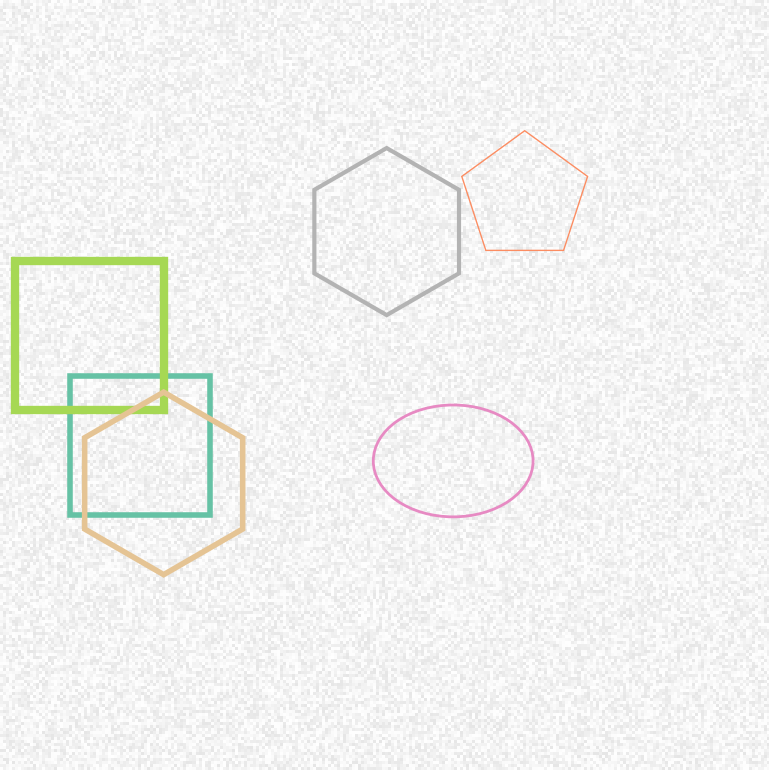[{"shape": "square", "thickness": 2, "radius": 0.45, "center": [0.182, 0.421]}, {"shape": "pentagon", "thickness": 0.5, "radius": 0.43, "center": [0.681, 0.744]}, {"shape": "oval", "thickness": 1, "radius": 0.52, "center": [0.589, 0.401]}, {"shape": "square", "thickness": 3, "radius": 0.48, "center": [0.116, 0.565]}, {"shape": "hexagon", "thickness": 2, "radius": 0.59, "center": [0.213, 0.372]}, {"shape": "hexagon", "thickness": 1.5, "radius": 0.54, "center": [0.502, 0.699]}]